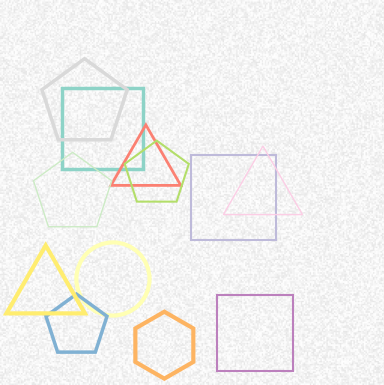[{"shape": "square", "thickness": 2.5, "radius": 0.53, "center": [0.266, 0.667]}, {"shape": "circle", "thickness": 3, "radius": 0.47, "center": [0.293, 0.275]}, {"shape": "square", "thickness": 1.5, "radius": 0.55, "center": [0.607, 0.487]}, {"shape": "triangle", "thickness": 2, "radius": 0.52, "center": [0.379, 0.571]}, {"shape": "pentagon", "thickness": 2.5, "radius": 0.42, "center": [0.199, 0.153]}, {"shape": "hexagon", "thickness": 3, "radius": 0.43, "center": [0.427, 0.103]}, {"shape": "pentagon", "thickness": 1.5, "radius": 0.44, "center": [0.407, 0.547]}, {"shape": "triangle", "thickness": 1, "radius": 0.59, "center": [0.683, 0.502]}, {"shape": "pentagon", "thickness": 2.5, "radius": 0.58, "center": [0.22, 0.731]}, {"shape": "square", "thickness": 1.5, "radius": 0.49, "center": [0.662, 0.135]}, {"shape": "pentagon", "thickness": 1, "radius": 0.53, "center": [0.189, 0.498]}, {"shape": "triangle", "thickness": 3, "radius": 0.59, "center": [0.119, 0.245]}]